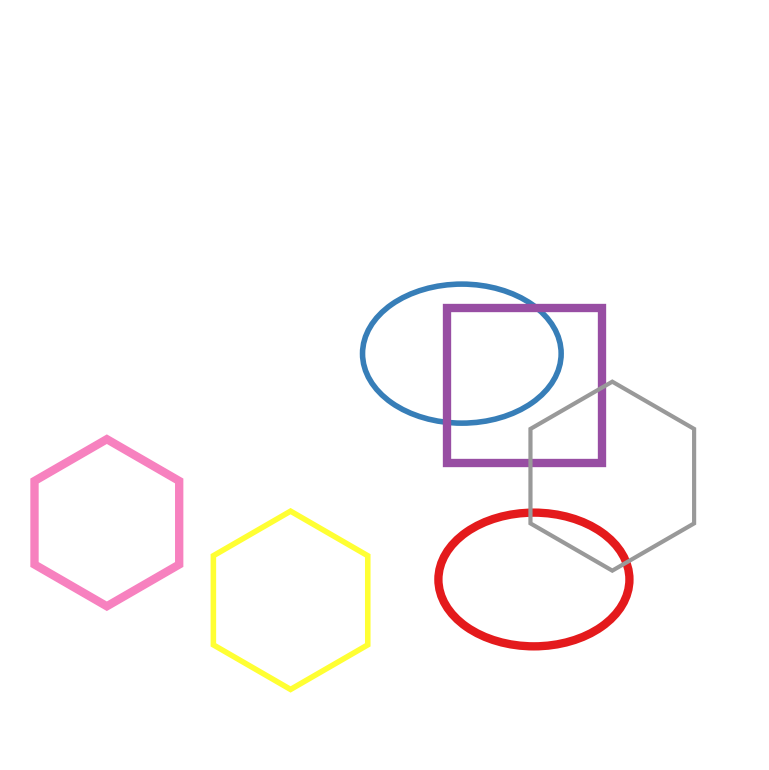[{"shape": "oval", "thickness": 3, "radius": 0.62, "center": [0.693, 0.247]}, {"shape": "oval", "thickness": 2, "radius": 0.64, "center": [0.6, 0.541]}, {"shape": "square", "thickness": 3, "radius": 0.5, "center": [0.681, 0.499]}, {"shape": "hexagon", "thickness": 2, "radius": 0.58, "center": [0.377, 0.22]}, {"shape": "hexagon", "thickness": 3, "radius": 0.54, "center": [0.139, 0.321]}, {"shape": "hexagon", "thickness": 1.5, "radius": 0.61, "center": [0.795, 0.382]}]